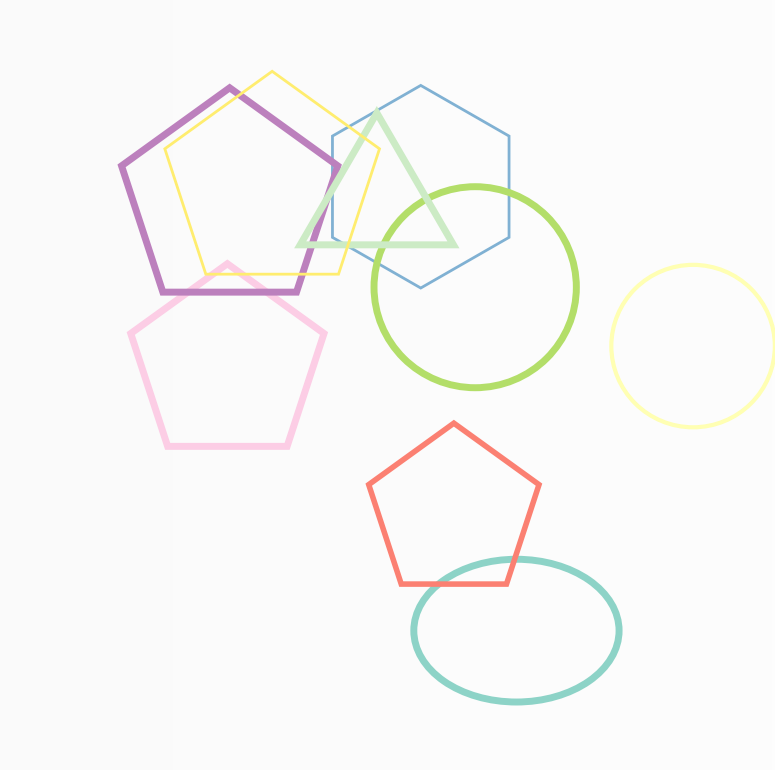[{"shape": "oval", "thickness": 2.5, "radius": 0.66, "center": [0.666, 0.181]}, {"shape": "circle", "thickness": 1.5, "radius": 0.53, "center": [0.894, 0.551]}, {"shape": "pentagon", "thickness": 2, "radius": 0.58, "center": [0.586, 0.335]}, {"shape": "hexagon", "thickness": 1, "radius": 0.66, "center": [0.543, 0.758]}, {"shape": "circle", "thickness": 2.5, "radius": 0.65, "center": [0.613, 0.627]}, {"shape": "pentagon", "thickness": 2.5, "radius": 0.66, "center": [0.293, 0.526]}, {"shape": "pentagon", "thickness": 2.5, "radius": 0.73, "center": [0.296, 0.739]}, {"shape": "triangle", "thickness": 2.5, "radius": 0.57, "center": [0.486, 0.739]}, {"shape": "pentagon", "thickness": 1, "radius": 0.73, "center": [0.351, 0.762]}]